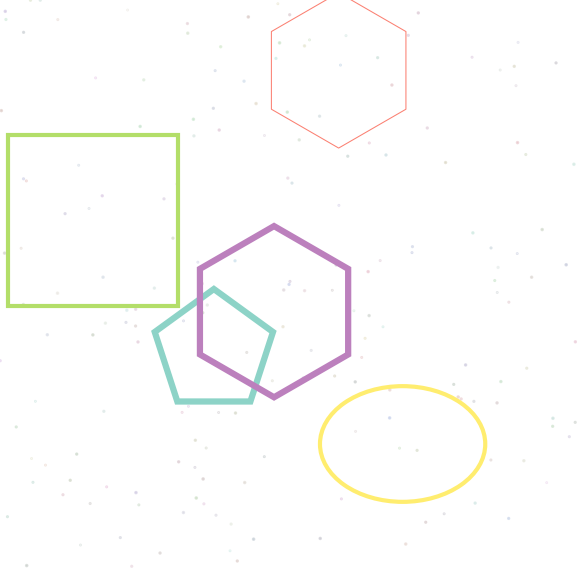[{"shape": "pentagon", "thickness": 3, "radius": 0.54, "center": [0.37, 0.391]}, {"shape": "hexagon", "thickness": 0.5, "radius": 0.67, "center": [0.586, 0.877]}, {"shape": "square", "thickness": 2, "radius": 0.74, "center": [0.161, 0.617]}, {"shape": "hexagon", "thickness": 3, "radius": 0.74, "center": [0.475, 0.459]}, {"shape": "oval", "thickness": 2, "radius": 0.72, "center": [0.697, 0.23]}]